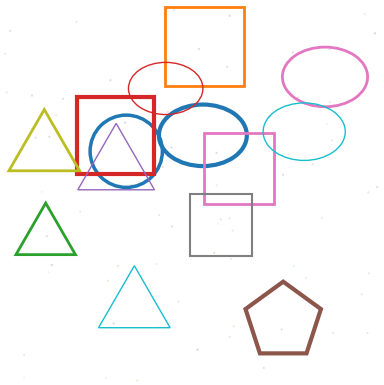[{"shape": "circle", "thickness": 2.5, "radius": 0.47, "center": [0.328, 0.607]}, {"shape": "oval", "thickness": 3, "radius": 0.57, "center": [0.527, 0.649]}, {"shape": "square", "thickness": 2, "radius": 0.51, "center": [0.532, 0.878]}, {"shape": "triangle", "thickness": 2, "radius": 0.45, "center": [0.119, 0.383]}, {"shape": "square", "thickness": 3, "radius": 0.5, "center": [0.299, 0.648]}, {"shape": "oval", "thickness": 1, "radius": 0.48, "center": [0.43, 0.77]}, {"shape": "triangle", "thickness": 1, "radius": 0.58, "center": [0.302, 0.565]}, {"shape": "pentagon", "thickness": 3, "radius": 0.51, "center": [0.736, 0.165]}, {"shape": "square", "thickness": 2, "radius": 0.46, "center": [0.621, 0.562]}, {"shape": "oval", "thickness": 2, "radius": 0.55, "center": [0.844, 0.8]}, {"shape": "square", "thickness": 1.5, "radius": 0.4, "center": [0.573, 0.415]}, {"shape": "triangle", "thickness": 2, "radius": 0.53, "center": [0.115, 0.609]}, {"shape": "triangle", "thickness": 1, "radius": 0.54, "center": [0.349, 0.202]}, {"shape": "oval", "thickness": 1, "radius": 0.53, "center": [0.79, 0.658]}]